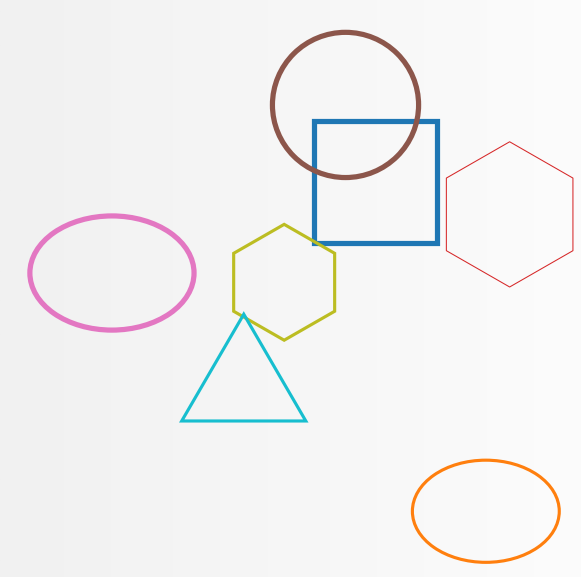[{"shape": "square", "thickness": 2.5, "radius": 0.53, "center": [0.646, 0.684]}, {"shape": "oval", "thickness": 1.5, "radius": 0.63, "center": [0.836, 0.114]}, {"shape": "hexagon", "thickness": 0.5, "radius": 0.63, "center": [0.877, 0.628]}, {"shape": "circle", "thickness": 2.5, "radius": 0.63, "center": [0.594, 0.817]}, {"shape": "oval", "thickness": 2.5, "radius": 0.71, "center": [0.193, 0.526]}, {"shape": "hexagon", "thickness": 1.5, "radius": 0.5, "center": [0.489, 0.51]}, {"shape": "triangle", "thickness": 1.5, "radius": 0.62, "center": [0.419, 0.332]}]